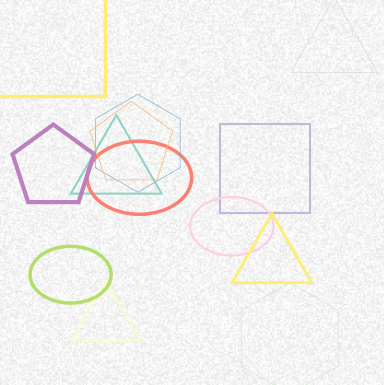[{"shape": "triangle", "thickness": 1.5, "radius": 0.68, "center": [0.302, 0.565]}, {"shape": "triangle", "thickness": 1, "radius": 0.51, "center": [0.275, 0.168]}, {"shape": "square", "thickness": 1.5, "radius": 0.58, "center": [0.689, 0.563]}, {"shape": "oval", "thickness": 2.5, "radius": 0.68, "center": [0.362, 0.538]}, {"shape": "hexagon", "thickness": 0.5, "radius": 0.64, "center": [0.358, 0.628]}, {"shape": "pentagon", "thickness": 0.5, "radius": 0.57, "center": [0.341, 0.624]}, {"shape": "oval", "thickness": 2.5, "radius": 0.53, "center": [0.183, 0.287]}, {"shape": "oval", "thickness": 1.5, "radius": 0.54, "center": [0.602, 0.412]}, {"shape": "triangle", "thickness": 0.5, "radius": 0.65, "center": [0.868, 0.877]}, {"shape": "pentagon", "thickness": 3, "radius": 0.56, "center": [0.139, 0.565]}, {"shape": "hexagon", "thickness": 0.5, "radius": 0.73, "center": [0.752, 0.121]}, {"shape": "square", "thickness": 2.5, "radius": 0.71, "center": [0.13, 0.894]}, {"shape": "triangle", "thickness": 2, "radius": 0.6, "center": [0.706, 0.326]}]